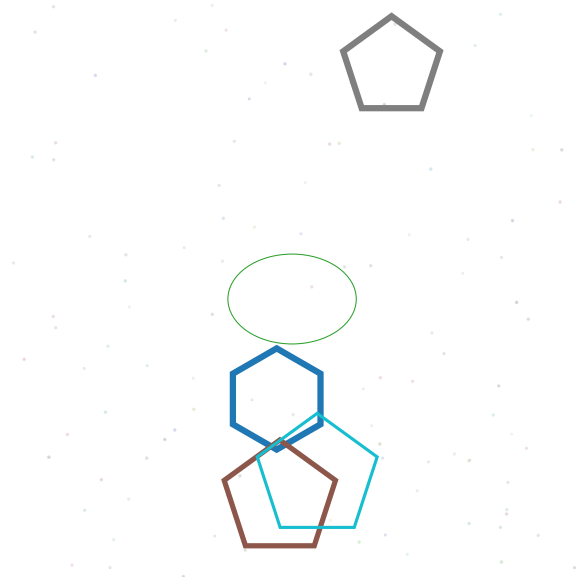[{"shape": "hexagon", "thickness": 3, "radius": 0.44, "center": [0.479, 0.308]}, {"shape": "oval", "thickness": 0.5, "radius": 0.56, "center": [0.506, 0.481]}, {"shape": "pentagon", "thickness": 2.5, "radius": 0.51, "center": [0.485, 0.136]}, {"shape": "pentagon", "thickness": 3, "radius": 0.44, "center": [0.678, 0.883]}, {"shape": "pentagon", "thickness": 1.5, "radius": 0.55, "center": [0.549, 0.174]}]